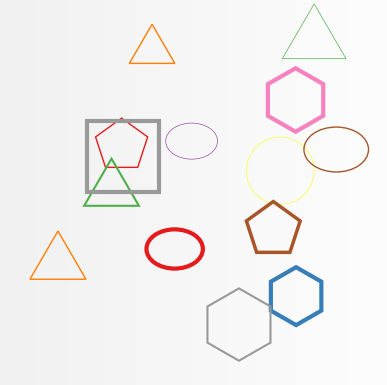[{"shape": "pentagon", "thickness": 1, "radius": 0.35, "center": [0.314, 0.623]}, {"shape": "oval", "thickness": 3, "radius": 0.36, "center": [0.451, 0.353]}, {"shape": "hexagon", "thickness": 3, "radius": 0.38, "center": [0.764, 0.231]}, {"shape": "triangle", "thickness": 0.5, "radius": 0.47, "center": [0.811, 0.895]}, {"shape": "triangle", "thickness": 1.5, "radius": 0.41, "center": [0.288, 0.506]}, {"shape": "oval", "thickness": 0.5, "radius": 0.33, "center": [0.495, 0.633]}, {"shape": "triangle", "thickness": 1, "radius": 0.42, "center": [0.15, 0.316]}, {"shape": "triangle", "thickness": 1, "radius": 0.34, "center": [0.392, 0.869]}, {"shape": "circle", "thickness": 0.5, "radius": 0.44, "center": [0.723, 0.556]}, {"shape": "pentagon", "thickness": 2.5, "radius": 0.36, "center": [0.705, 0.404]}, {"shape": "oval", "thickness": 1, "radius": 0.42, "center": [0.868, 0.612]}, {"shape": "hexagon", "thickness": 3, "radius": 0.41, "center": [0.763, 0.74]}, {"shape": "hexagon", "thickness": 1.5, "radius": 0.47, "center": [0.617, 0.157]}, {"shape": "square", "thickness": 3, "radius": 0.46, "center": [0.317, 0.594]}]